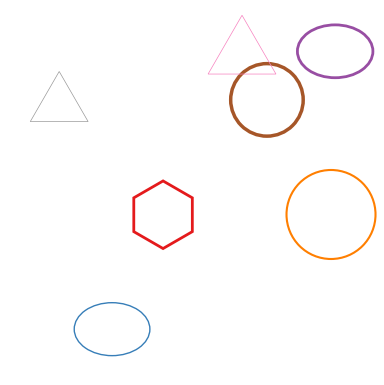[{"shape": "hexagon", "thickness": 2, "radius": 0.44, "center": [0.424, 0.442]}, {"shape": "oval", "thickness": 1, "radius": 0.49, "center": [0.291, 0.145]}, {"shape": "oval", "thickness": 2, "radius": 0.49, "center": [0.871, 0.867]}, {"shape": "circle", "thickness": 1.5, "radius": 0.58, "center": [0.86, 0.443]}, {"shape": "circle", "thickness": 2.5, "radius": 0.47, "center": [0.693, 0.741]}, {"shape": "triangle", "thickness": 0.5, "radius": 0.51, "center": [0.629, 0.859]}, {"shape": "triangle", "thickness": 0.5, "radius": 0.43, "center": [0.154, 0.728]}]